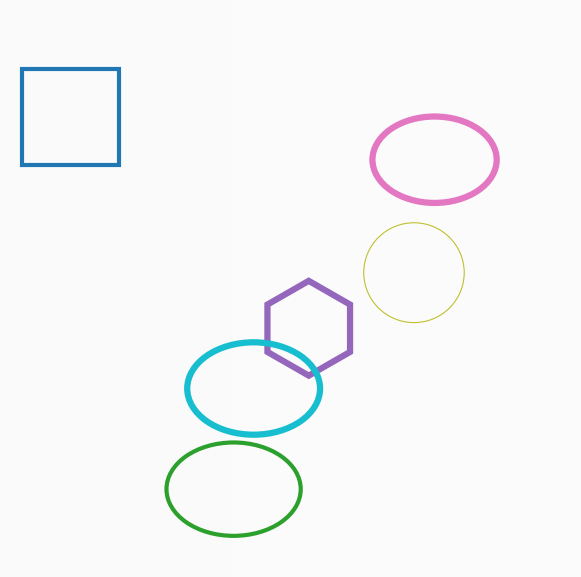[{"shape": "square", "thickness": 2, "radius": 0.42, "center": [0.121, 0.796]}, {"shape": "oval", "thickness": 2, "radius": 0.58, "center": [0.402, 0.152]}, {"shape": "hexagon", "thickness": 3, "radius": 0.41, "center": [0.531, 0.431]}, {"shape": "oval", "thickness": 3, "radius": 0.53, "center": [0.748, 0.723]}, {"shape": "circle", "thickness": 0.5, "radius": 0.43, "center": [0.712, 0.527]}, {"shape": "oval", "thickness": 3, "radius": 0.57, "center": [0.436, 0.326]}]